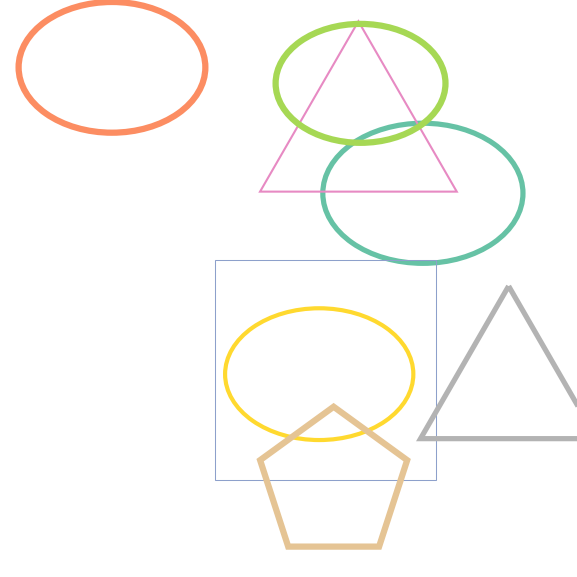[{"shape": "oval", "thickness": 2.5, "radius": 0.87, "center": [0.732, 0.664]}, {"shape": "oval", "thickness": 3, "radius": 0.81, "center": [0.194, 0.883]}, {"shape": "square", "thickness": 0.5, "radius": 0.95, "center": [0.563, 0.359]}, {"shape": "triangle", "thickness": 1, "radius": 0.98, "center": [0.621, 0.766]}, {"shape": "oval", "thickness": 3, "radius": 0.74, "center": [0.624, 0.855]}, {"shape": "oval", "thickness": 2, "radius": 0.81, "center": [0.553, 0.351]}, {"shape": "pentagon", "thickness": 3, "radius": 0.67, "center": [0.578, 0.161]}, {"shape": "triangle", "thickness": 2.5, "radius": 0.88, "center": [0.881, 0.328]}]